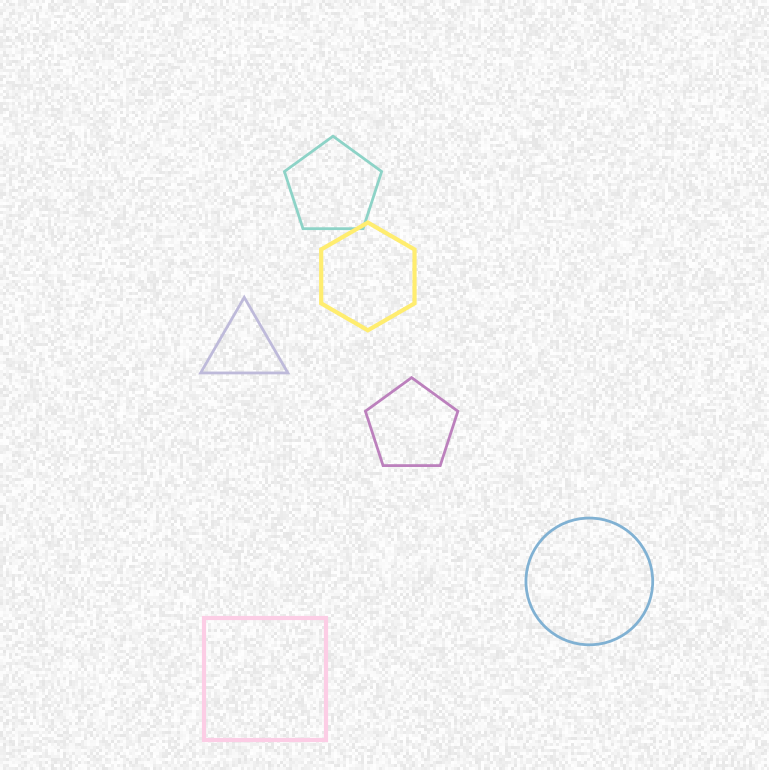[{"shape": "pentagon", "thickness": 1, "radius": 0.33, "center": [0.433, 0.757]}, {"shape": "triangle", "thickness": 1, "radius": 0.33, "center": [0.317, 0.548]}, {"shape": "circle", "thickness": 1, "radius": 0.41, "center": [0.765, 0.245]}, {"shape": "square", "thickness": 1.5, "radius": 0.4, "center": [0.344, 0.118]}, {"shape": "pentagon", "thickness": 1, "radius": 0.32, "center": [0.535, 0.446]}, {"shape": "hexagon", "thickness": 1.5, "radius": 0.35, "center": [0.478, 0.641]}]